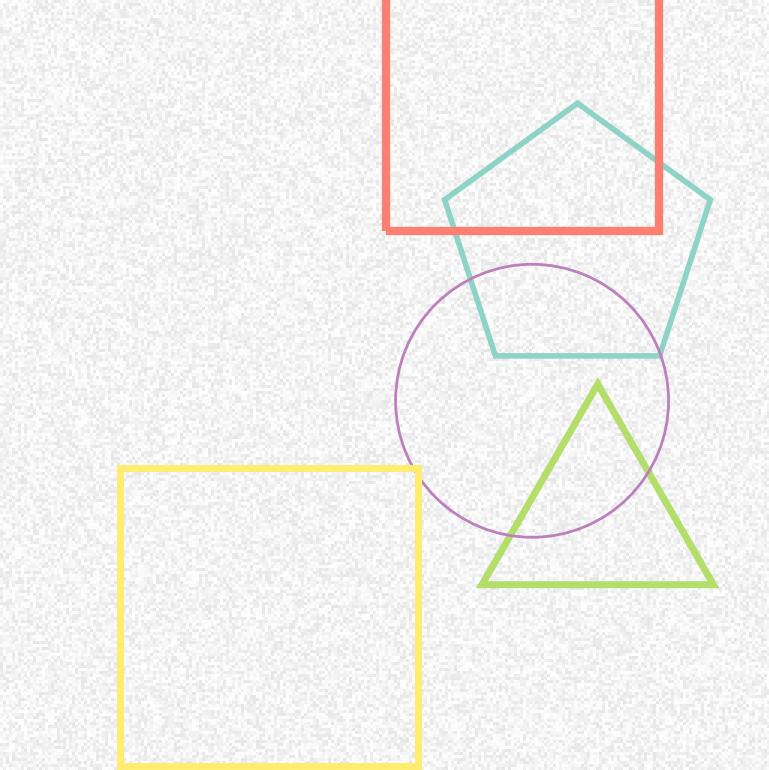[{"shape": "pentagon", "thickness": 2, "radius": 0.91, "center": [0.75, 0.685]}, {"shape": "square", "thickness": 3, "radius": 0.89, "center": [0.679, 0.877]}, {"shape": "triangle", "thickness": 2.5, "radius": 0.87, "center": [0.776, 0.327]}, {"shape": "circle", "thickness": 1, "radius": 0.89, "center": [0.691, 0.479]}, {"shape": "square", "thickness": 2.5, "radius": 0.97, "center": [0.349, 0.199]}]